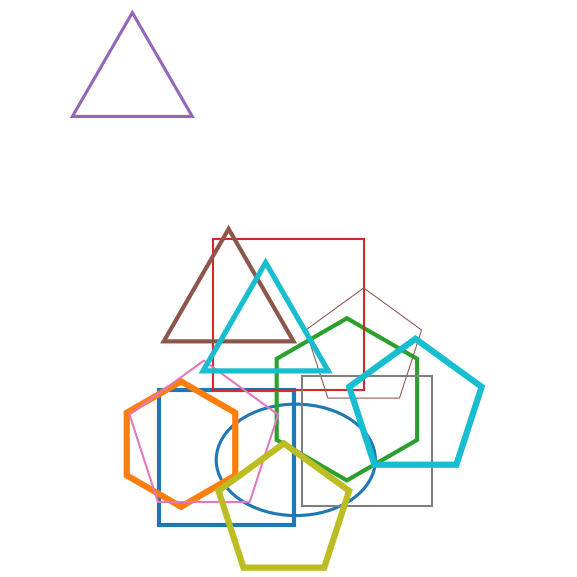[{"shape": "oval", "thickness": 1.5, "radius": 0.69, "center": [0.512, 0.203]}, {"shape": "square", "thickness": 2, "radius": 0.58, "center": [0.391, 0.208]}, {"shape": "hexagon", "thickness": 3, "radius": 0.54, "center": [0.313, 0.23]}, {"shape": "hexagon", "thickness": 2, "radius": 0.7, "center": [0.601, 0.308]}, {"shape": "square", "thickness": 1, "radius": 0.65, "center": [0.5, 0.455]}, {"shape": "triangle", "thickness": 1.5, "radius": 0.6, "center": [0.229, 0.857]}, {"shape": "triangle", "thickness": 2, "radius": 0.65, "center": [0.396, 0.473]}, {"shape": "pentagon", "thickness": 0.5, "radius": 0.53, "center": [0.63, 0.395]}, {"shape": "pentagon", "thickness": 1, "radius": 0.68, "center": [0.353, 0.239]}, {"shape": "square", "thickness": 1, "radius": 0.56, "center": [0.636, 0.236]}, {"shape": "pentagon", "thickness": 3, "radius": 0.59, "center": [0.492, 0.112]}, {"shape": "triangle", "thickness": 2.5, "radius": 0.63, "center": [0.46, 0.419]}, {"shape": "pentagon", "thickness": 3, "radius": 0.6, "center": [0.719, 0.292]}]